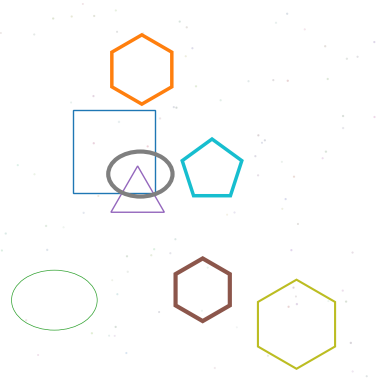[{"shape": "square", "thickness": 1, "radius": 0.54, "center": [0.296, 0.607]}, {"shape": "hexagon", "thickness": 2.5, "radius": 0.45, "center": [0.368, 0.819]}, {"shape": "oval", "thickness": 0.5, "radius": 0.56, "center": [0.141, 0.22]}, {"shape": "triangle", "thickness": 1, "radius": 0.4, "center": [0.357, 0.489]}, {"shape": "hexagon", "thickness": 3, "radius": 0.41, "center": [0.526, 0.247]}, {"shape": "oval", "thickness": 3, "radius": 0.42, "center": [0.365, 0.548]}, {"shape": "hexagon", "thickness": 1.5, "radius": 0.58, "center": [0.77, 0.158]}, {"shape": "pentagon", "thickness": 2.5, "radius": 0.41, "center": [0.551, 0.557]}]